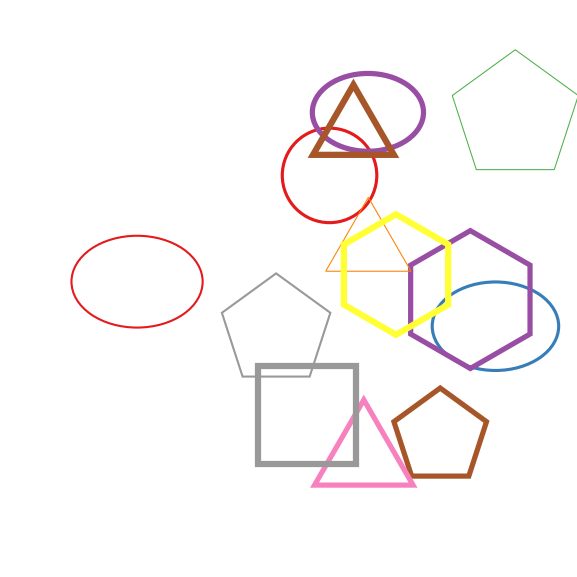[{"shape": "oval", "thickness": 1, "radius": 0.57, "center": [0.237, 0.511]}, {"shape": "circle", "thickness": 1.5, "radius": 0.41, "center": [0.571, 0.695]}, {"shape": "oval", "thickness": 1.5, "radius": 0.55, "center": [0.858, 0.434]}, {"shape": "pentagon", "thickness": 0.5, "radius": 0.57, "center": [0.892, 0.798]}, {"shape": "hexagon", "thickness": 2.5, "radius": 0.6, "center": [0.814, 0.48]}, {"shape": "oval", "thickness": 2.5, "radius": 0.48, "center": [0.637, 0.805]}, {"shape": "triangle", "thickness": 0.5, "radius": 0.43, "center": [0.638, 0.572]}, {"shape": "hexagon", "thickness": 3, "radius": 0.52, "center": [0.686, 0.524]}, {"shape": "triangle", "thickness": 3, "radius": 0.4, "center": [0.612, 0.771]}, {"shape": "pentagon", "thickness": 2.5, "radius": 0.42, "center": [0.762, 0.243]}, {"shape": "triangle", "thickness": 2.5, "radius": 0.49, "center": [0.63, 0.208]}, {"shape": "pentagon", "thickness": 1, "radius": 0.49, "center": [0.478, 0.427]}, {"shape": "square", "thickness": 3, "radius": 0.42, "center": [0.532, 0.28]}]